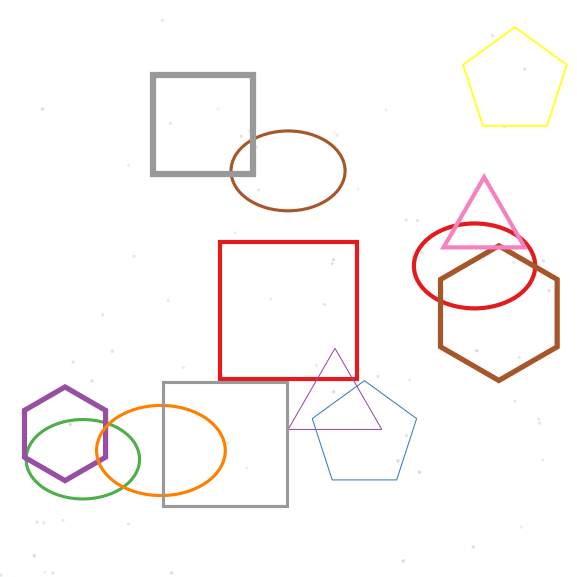[{"shape": "oval", "thickness": 2, "radius": 0.53, "center": [0.822, 0.539]}, {"shape": "square", "thickness": 2, "radius": 0.59, "center": [0.499, 0.461]}, {"shape": "pentagon", "thickness": 0.5, "radius": 0.47, "center": [0.631, 0.245]}, {"shape": "oval", "thickness": 1.5, "radius": 0.49, "center": [0.143, 0.204]}, {"shape": "hexagon", "thickness": 2.5, "radius": 0.41, "center": [0.113, 0.248]}, {"shape": "triangle", "thickness": 0.5, "radius": 0.47, "center": [0.58, 0.302]}, {"shape": "oval", "thickness": 1.5, "radius": 0.56, "center": [0.279, 0.219]}, {"shape": "pentagon", "thickness": 1, "radius": 0.47, "center": [0.892, 0.858]}, {"shape": "oval", "thickness": 1.5, "radius": 0.49, "center": [0.499, 0.703]}, {"shape": "hexagon", "thickness": 2.5, "radius": 0.58, "center": [0.864, 0.457]}, {"shape": "triangle", "thickness": 2, "radius": 0.41, "center": [0.838, 0.611]}, {"shape": "square", "thickness": 1.5, "radius": 0.54, "center": [0.39, 0.23]}, {"shape": "square", "thickness": 3, "radius": 0.43, "center": [0.351, 0.784]}]